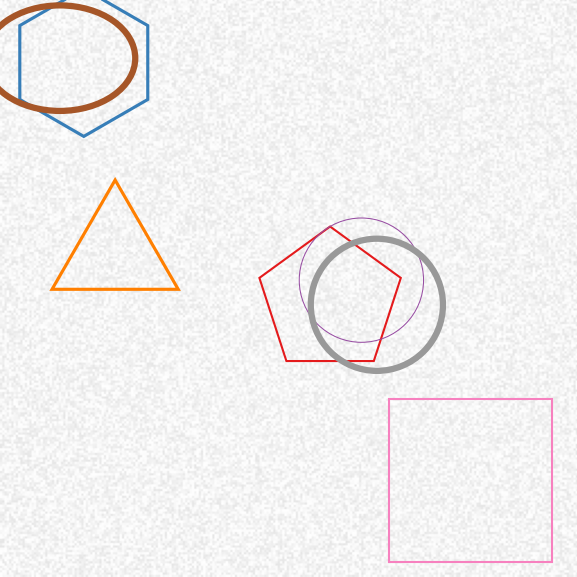[{"shape": "pentagon", "thickness": 1, "radius": 0.64, "center": [0.572, 0.478]}, {"shape": "hexagon", "thickness": 1.5, "radius": 0.64, "center": [0.145, 0.891]}, {"shape": "circle", "thickness": 0.5, "radius": 0.54, "center": [0.626, 0.514]}, {"shape": "triangle", "thickness": 1.5, "radius": 0.63, "center": [0.199, 0.561]}, {"shape": "oval", "thickness": 3, "radius": 0.65, "center": [0.104, 0.898]}, {"shape": "square", "thickness": 1, "radius": 0.71, "center": [0.814, 0.167]}, {"shape": "circle", "thickness": 3, "radius": 0.57, "center": [0.653, 0.471]}]